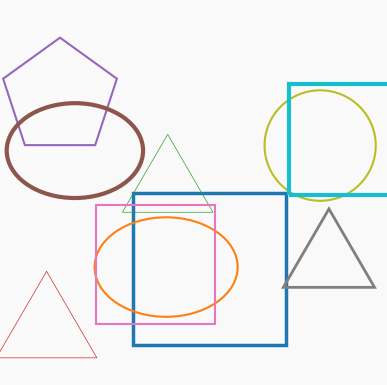[{"shape": "square", "thickness": 2.5, "radius": 0.98, "center": [0.541, 0.302]}, {"shape": "oval", "thickness": 1.5, "radius": 0.92, "center": [0.429, 0.306]}, {"shape": "triangle", "thickness": 0.5, "radius": 0.67, "center": [0.433, 0.516]}, {"shape": "triangle", "thickness": 0.5, "radius": 0.75, "center": [0.12, 0.145]}, {"shape": "pentagon", "thickness": 1.5, "radius": 0.77, "center": [0.155, 0.748]}, {"shape": "oval", "thickness": 3, "radius": 0.88, "center": [0.193, 0.609]}, {"shape": "square", "thickness": 1.5, "radius": 0.77, "center": [0.401, 0.314]}, {"shape": "triangle", "thickness": 2, "radius": 0.68, "center": [0.849, 0.322]}, {"shape": "circle", "thickness": 1.5, "radius": 0.72, "center": [0.826, 0.622]}, {"shape": "square", "thickness": 3, "radius": 0.72, "center": [0.89, 0.637]}]